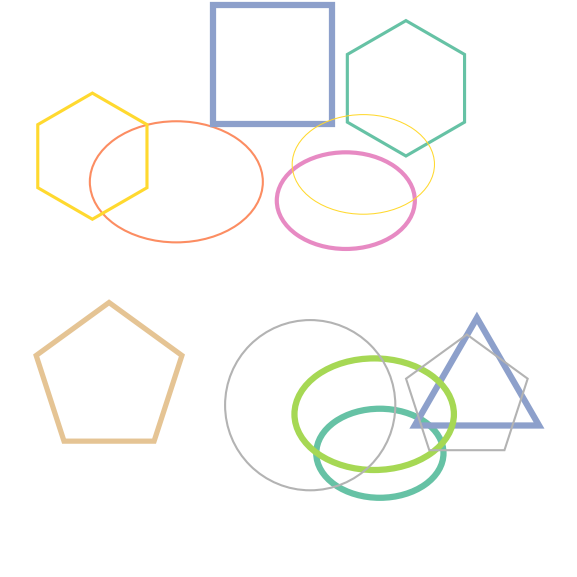[{"shape": "oval", "thickness": 3, "radius": 0.55, "center": [0.658, 0.214]}, {"shape": "hexagon", "thickness": 1.5, "radius": 0.59, "center": [0.703, 0.846]}, {"shape": "oval", "thickness": 1, "radius": 0.75, "center": [0.305, 0.684]}, {"shape": "square", "thickness": 3, "radius": 0.51, "center": [0.472, 0.887]}, {"shape": "triangle", "thickness": 3, "radius": 0.62, "center": [0.826, 0.324]}, {"shape": "oval", "thickness": 2, "radius": 0.6, "center": [0.599, 0.652]}, {"shape": "oval", "thickness": 3, "radius": 0.69, "center": [0.648, 0.282]}, {"shape": "oval", "thickness": 0.5, "radius": 0.62, "center": [0.629, 0.714]}, {"shape": "hexagon", "thickness": 1.5, "radius": 0.55, "center": [0.16, 0.729]}, {"shape": "pentagon", "thickness": 2.5, "radius": 0.66, "center": [0.189, 0.343]}, {"shape": "pentagon", "thickness": 1, "radius": 0.55, "center": [0.808, 0.309]}, {"shape": "circle", "thickness": 1, "radius": 0.74, "center": [0.537, 0.298]}]